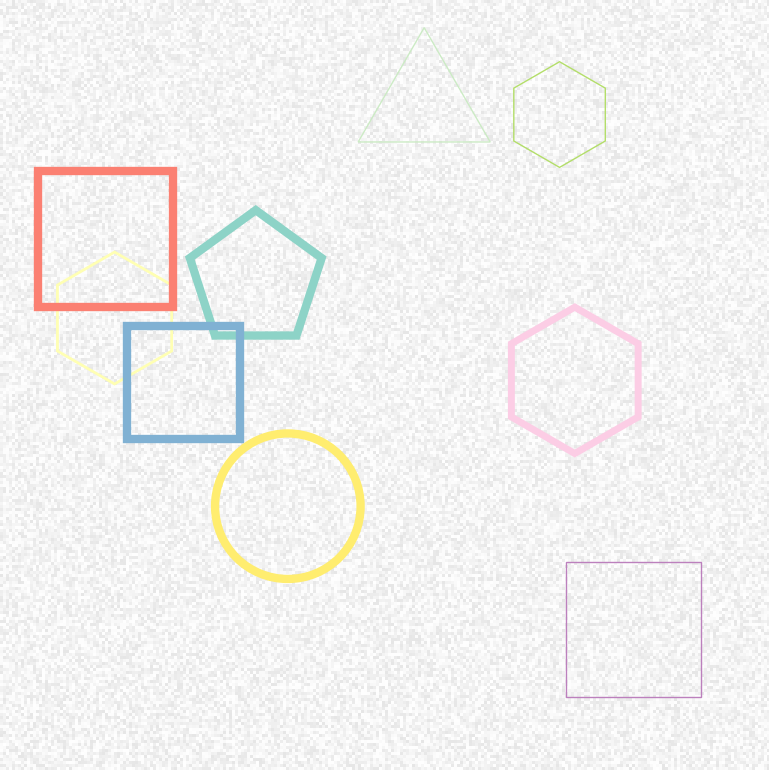[{"shape": "pentagon", "thickness": 3, "radius": 0.45, "center": [0.332, 0.637]}, {"shape": "hexagon", "thickness": 1, "radius": 0.43, "center": [0.149, 0.587]}, {"shape": "square", "thickness": 3, "radius": 0.44, "center": [0.137, 0.689]}, {"shape": "square", "thickness": 3, "radius": 0.37, "center": [0.238, 0.503]}, {"shape": "hexagon", "thickness": 0.5, "radius": 0.34, "center": [0.727, 0.851]}, {"shape": "hexagon", "thickness": 2.5, "radius": 0.48, "center": [0.746, 0.506]}, {"shape": "square", "thickness": 0.5, "radius": 0.44, "center": [0.822, 0.182]}, {"shape": "triangle", "thickness": 0.5, "radius": 0.5, "center": [0.551, 0.865]}, {"shape": "circle", "thickness": 3, "radius": 0.47, "center": [0.374, 0.343]}]